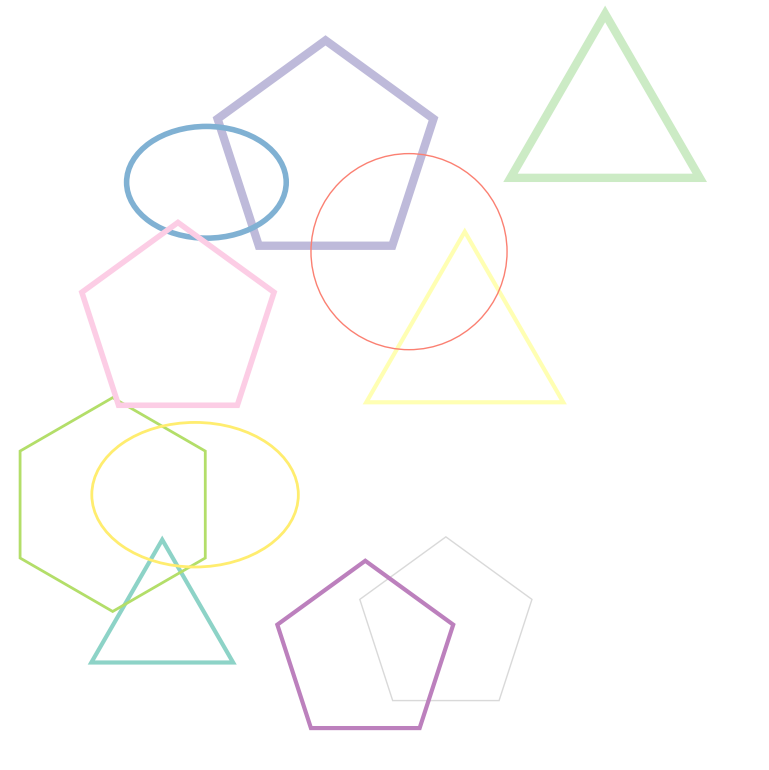[{"shape": "triangle", "thickness": 1.5, "radius": 0.53, "center": [0.211, 0.193]}, {"shape": "triangle", "thickness": 1.5, "radius": 0.74, "center": [0.604, 0.551]}, {"shape": "pentagon", "thickness": 3, "radius": 0.74, "center": [0.423, 0.8]}, {"shape": "circle", "thickness": 0.5, "radius": 0.64, "center": [0.531, 0.673]}, {"shape": "oval", "thickness": 2, "radius": 0.52, "center": [0.268, 0.763]}, {"shape": "hexagon", "thickness": 1, "radius": 0.69, "center": [0.146, 0.345]}, {"shape": "pentagon", "thickness": 2, "radius": 0.66, "center": [0.231, 0.58]}, {"shape": "pentagon", "thickness": 0.5, "radius": 0.59, "center": [0.579, 0.185]}, {"shape": "pentagon", "thickness": 1.5, "radius": 0.6, "center": [0.474, 0.152]}, {"shape": "triangle", "thickness": 3, "radius": 0.71, "center": [0.786, 0.84]}, {"shape": "oval", "thickness": 1, "radius": 0.67, "center": [0.253, 0.358]}]